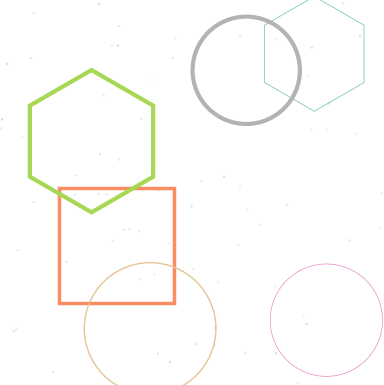[{"shape": "hexagon", "thickness": 0.5, "radius": 0.75, "center": [0.816, 0.86]}, {"shape": "square", "thickness": 2.5, "radius": 0.75, "center": [0.303, 0.362]}, {"shape": "circle", "thickness": 0.5, "radius": 0.73, "center": [0.848, 0.168]}, {"shape": "hexagon", "thickness": 3, "radius": 0.92, "center": [0.238, 0.633]}, {"shape": "circle", "thickness": 1, "radius": 0.85, "center": [0.39, 0.147]}, {"shape": "circle", "thickness": 3, "radius": 0.7, "center": [0.64, 0.817]}]